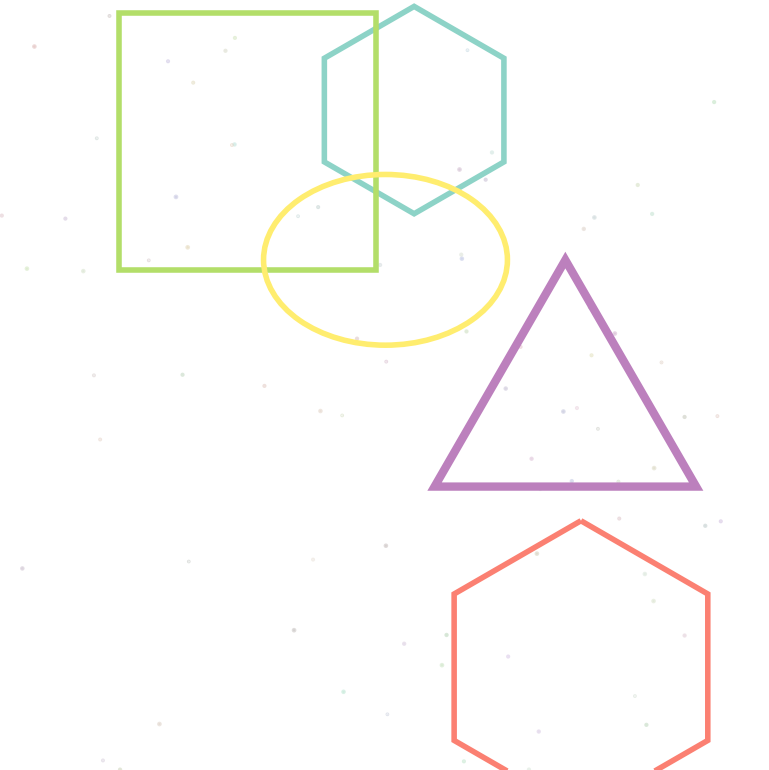[{"shape": "hexagon", "thickness": 2, "radius": 0.67, "center": [0.538, 0.857]}, {"shape": "hexagon", "thickness": 2, "radius": 0.95, "center": [0.754, 0.134]}, {"shape": "square", "thickness": 2, "radius": 0.83, "center": [0.321, 0.816]}, {"shape": "triangle", "thickness": 3, "radius": 0.98, "center": [0.734, 0.466]}, {"shape": "oval", "thickness": 2, "radius": 0.79, "center": [0.501, 0.663]}]